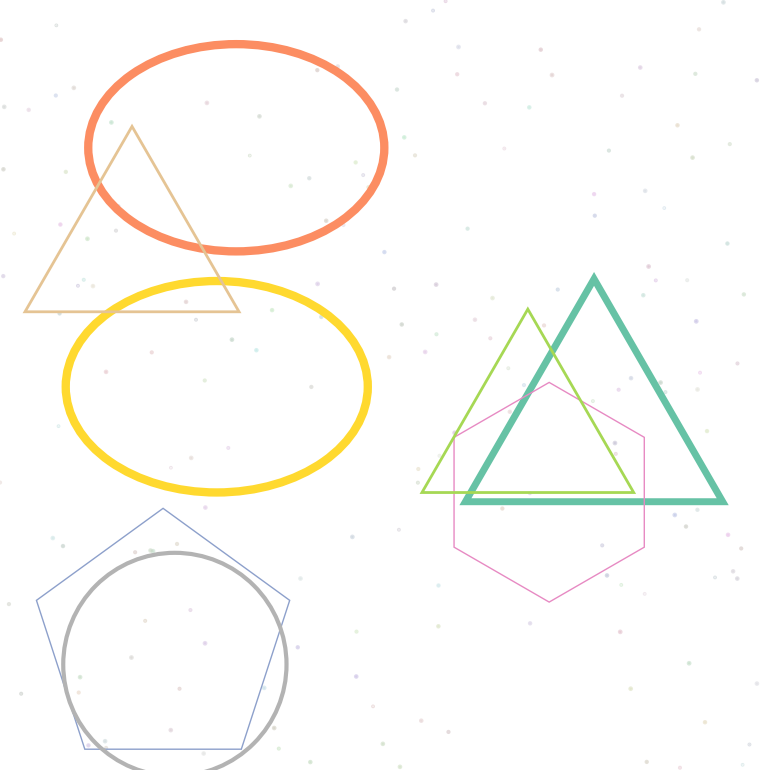[{"shape": "triangle", "thickness": 2.5, "radius": 0.96, "center": [0.772, 0.445]}, {"shape": "oval", "thickness": 3, "radius": 0.96, "center": [0.307, 0.808]}, {"shape": "pentagon", "thickness": 0.5, "radius": 0.86, "center": [0.212, 0.167]}, {"shape": "hexagon", "thickness": 0.5, "radius": 0.71, "center": [0.713, 0.361]}, {"shape": "triangle", "thickness": 1, "radius": 0.79, "center": [0.685, 0.44]}, {"shape": "oval", "thickness": 3, "radius": 0.98, "center": [0.282, 0.498]}, {"shape": "triangle", "thickness": 1, "radius": 0.8, "center": [0.171, 0.675]}, {"shape": "circle", "thickness": 1.5, "radius": 0.72, "center": [0.227, 0.137]}]